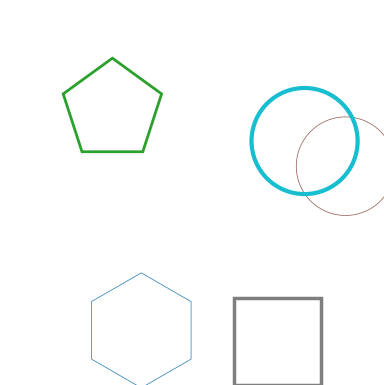[{"shape": "hexagon", "thickness": 0.5, "radius": 0.75, "center": [0.367, 0.142]}, {"shape": "pentagon", "thickness": 2, "radius": 0.67, "center": [0.292, 0.715]}, {"shape": "circle", "thickness": 0.5, "radius": 0.64, "center": [0.898, 0.568]}, {"shape": "square", "thickness": 2.5, "radius": 0.57, "center": [0.721, 0.113]}, {"shape": "circle", "thickness": 3, "radius": 0.69, "center": [0.791, 0.634]}]